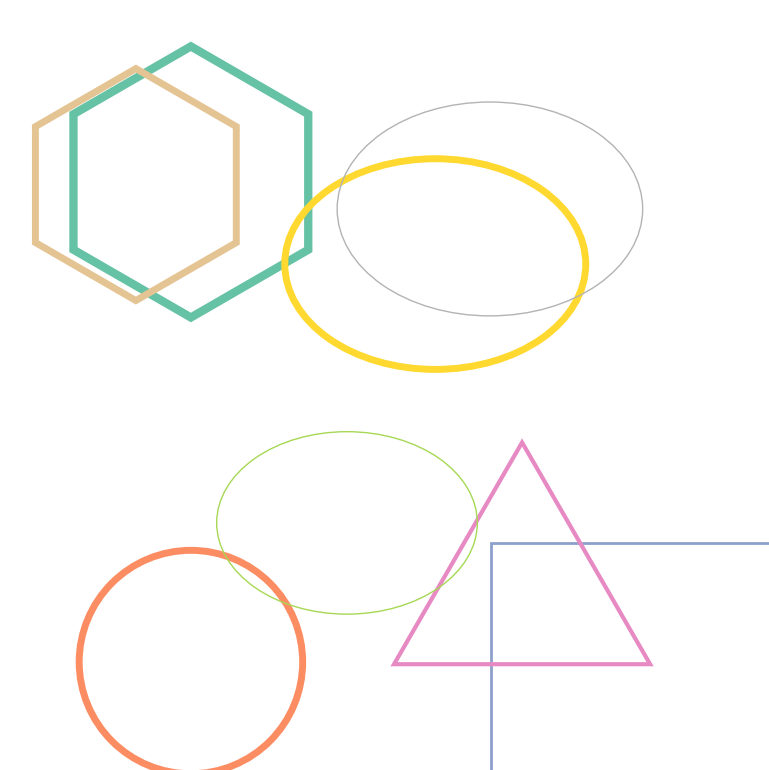[{"shape": "hexagon", "thickness": 3, "radius": 0.88, "center": [0.248, 0.764]}, {"shape": "circle", "thickness": 2.5, "radius": 0.73, "center": [0.248, 0.14]}, {"shape": "square", "thickness": 1, "radius": 0.92, "center": [0.822, 0.112]}, {"shape": "triangle", "thickness": 1.5, "radius": 0.96, "center": [0.678, 0.233]}, {"shape": "oval", "thickness": 0.5, "radius": 0.85, "center": [0.451, 0.321]}, {"shape": "oval", "thickness": 2.5, "radius": 0.98, "center": [0.565, 0.657]}, {"shape": "hexagon", "thickness": 2.5, "radius": 0.75, "center": [0.176, 0.76]}, {"shape": "oval", "thickness": 0.5, "radius": 0.99, "center": [0.636, 0.729]}]